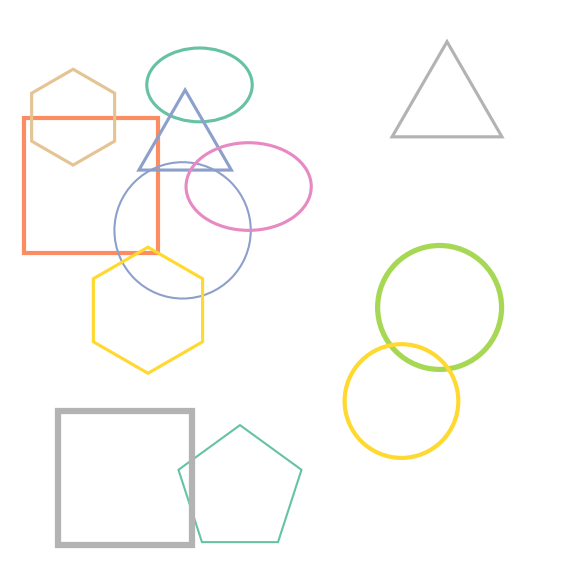[{"shape": "oval", "thickness": 1.5, "radius": 0.46, "center": [0.345, 0.852]}, {"shape": "pentagon", "thickness": 1, "radius": 0.56, "center": [0.416, 0.151]}, {"shape": "square", "thickness": 2, "radius": 0.58, "center": [0.158, 0.677]}, {"shape": "triangle", "thickness": 1.5, "radius": 0.46, "center": [0.321, 0.751]}, {"shape": "circle", "thickness": 1, "radius": 0.59, "center": [0.316, 0.6]}, {"shape": "oval", "thickness": 1.5, "radius": 0.54, "center": [0.431, 0.676]}, {"shape": "circle", "thickness": 2.5, "radius": 0.54, "center": [0.761, 0.467]}, {"shape": "hexagon", "thickness": 1.5, "radius": 0.55, "center": [0.256, 0.462]}, {"shape": "circle", "thickness": 2, "radius": 0.49, "center": [0.695, 0.305]}, {"shape": "hexagon", "thickness": 1.5, "radius": 0.41, "center": [0.127, 0.796]}, {"shape": "square", "thickness": 3, "radius": 0.58, "center": [0.216, 0.171]}, {"shape": "triangle", "thickness": 1.5, "radius": 0.55, "center": [0.774, 0.817]}]